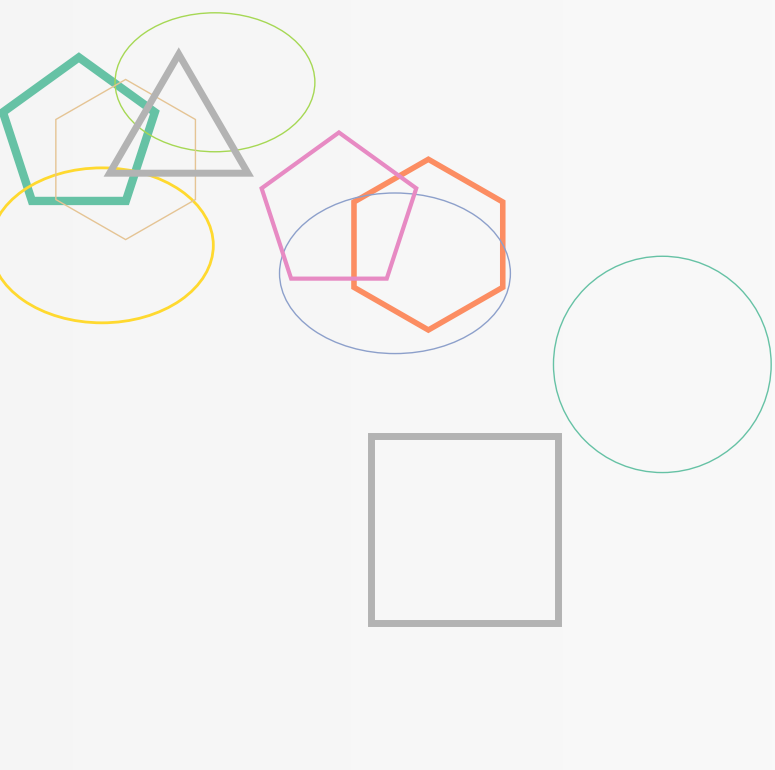[{"shape": "circle", "thickness": 0.5, "radius": 0.7, "center": [0.855, 0.527]}, {"shape": "pentagon", "thickness": 3, "radius": 0.52, "center": [0.102, 0.822]}, {"shape": "hexagon", "thickness": 2, "radius": 0.55, "center": [0.553, 0.682]}, {"shape": "oval", "thickness": 0.5, "radius": 0.74, "center": [0.51, 0.645]}, {"shape": "pentagon", "thickness": 1.5, "radius": 0.52, "center": [0.437, 0.723]}, {"shape": "oval", "thickness": 0.5, "radius": 0.64, "center": [0.277, 0.893]}, {"shape": "oval", "thickness": 1, "radius": 0.72, "center": [0.132, 0.681]}, {"shape": "hexagon", "thickness": 0.5, "radius": 0.52, "center": [0.162, 0.793]}, {"shape": "triangle", "thickness": 2.5, "radius": 0.52, "center": [0.231, 0.827]}, {"shape": "square", "thickness": 2.5, "radius": 0.61, "center": [0.599, 0.312]}]